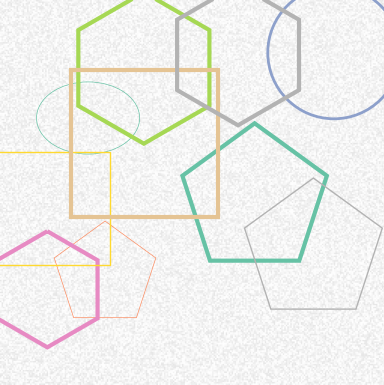[{"shape": "oval", "thickness": 0.5, "radius": 0.67, "center": [0.229, 0.694]}, {"shape": "pentagon", "thickness": 3, "radius": 0.99, "center": [0.661, 0.482]}, {"shape": "pentagon", "thickness": 0.5, "radius": 0.69, "center": [0.273, 0.287]}, {"shape": "circle", "thickness": 2, "radius": 0.86, "center": [0.867, 0.863]}, {"shape": "hexagon", "thickness": 3, "radius": 0.75, "center": [0.123, 0.249]}, {"shape": "hexagon", "thickness": 3, "radius": 0.98, "center": [0.374, 0.823]}, {"shape": "square", "thickness": 1, "radius": 0.74, "center": [0.137, 0.458]}, {"shape": "square", "thickness": 3, "radius": 0.95, "center": [0.375, 0.627]}, {"shape": "hexagon", "thickness": 3, "radius": 0.91, "center": [0.618, 0.857]}, {"shape": "pentagon", "thickness": 1, "radius": 0.94, "center": [0.814, 0.349]}]